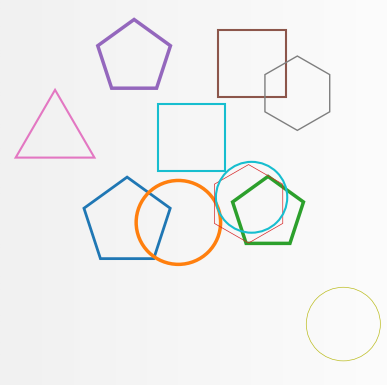[{"shape": "pentagon", "thickness": 2, "radius": 0.59, "center": [0.328, 0.423]}, {"shape": "circle", "thickness": 2.5, "radius": 0.54, "center": [0.46, 0.422]}, {"shape": "pentagon", "thickness": 2.5, "radius": 0.48, "center": [0.692, 0.446]}, {"shape": "hexagon", "thickness": 0.5, "radius": 0.51, "center": [0.641, 0.471]}, {"shape": "pentagon", "thickness": 2.5, "radius": 0.49, "center": [0.346, 0.851]}, {"shape": "square", "thickness": 1.5, "radius": 0.44, "center": [0.651, 0.835]}, {"shape": "triangle", "thickness": 1.5, "radius": 0.59, "center": [0.142, 0.649]}, {"shape": "hexagon", "thickness": 1, "radius": 0.48, "center": [0.767, 0.758]}, {"shape": "circle", "thickness": 0.5, "radius": 0.48, "center": [0.886, 0.158]}, {"shape": "circle", "thickness": 1.5, "radius": 0.46, "center": [0.649, 0.488]}, {"shape": "square", "thickness": 1.5, "radius": 0.43, "center": [0.494, 0.644]}]